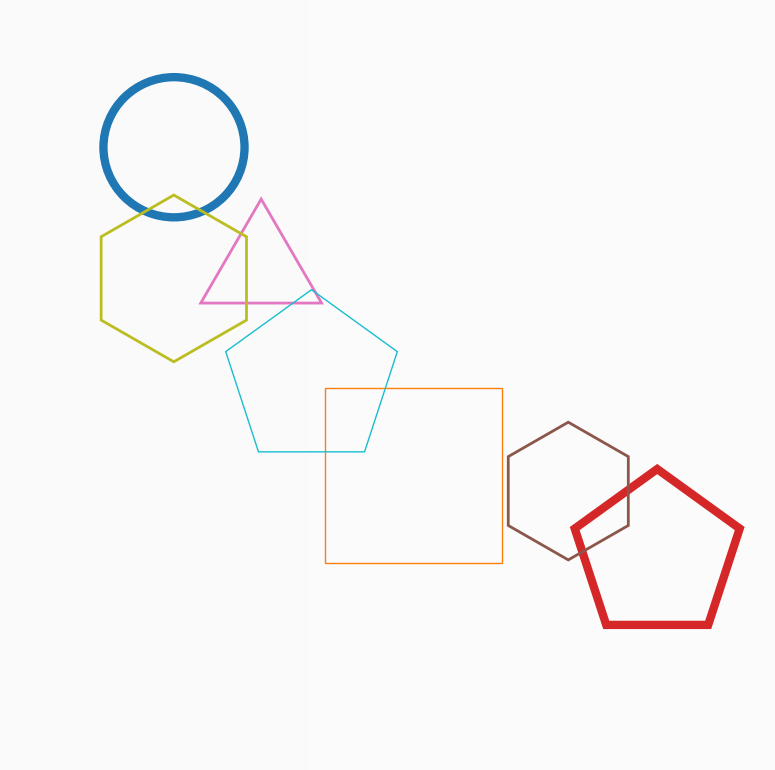[{"shape": "circle", "thickness": 3, "radius": 0.46, "center": [0.224, 0.809]}, {"shape": "square", "thickness": 0.5, "radius": 0.57, "center": [0.534, 0.382]}, {"shape": "pentagon", "thickness": 3, "radius": 0.56, "center": [0.848, 0.279]}, {"shape": "hexagon", "thickness": 1, "radius": 0.45, "center": [0.733, 0.362]}, {"shape": "triangle", "thickness": 1, "radius": 0.45, "center": [0.337, 0.651]}, {"shape": "hexagon", "thickness": 1, "radius": 0.54, "center": [0.224, 0.638]}, {"shape": "pentagon", "thickness": 0.5, "radius": 0.58, "center": [0.402, 0.507]}]